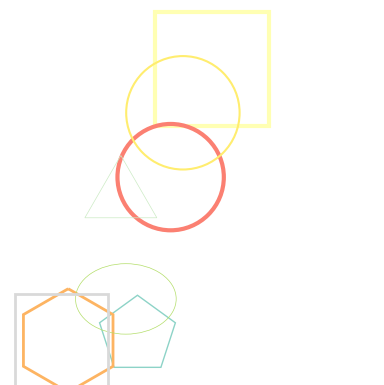[{"shape": "pentagon", "thickness": 1, "radius": 0.52, "center": [0.357, 0.13]}, {"shape": "square", "thickness": 3, "radius": 0.74, "center": [0.551, 0.822]}, {"shape": "circle", "thickness": 3, "radius": 0.69, "center": [0.443, 0.54]}, {"shape": "hexagon", "thickness": 2, "radius": 0.67, "center": [0.177, 0.116]}, {"shape": "oval", "thickness": 0.5, "radius": 0.65, "center": [0.327, 0.224]}, {"shape": "square", "thickness": 2, "radius": 0.6, "center": [0.159, 0.116]}, {"shape": "triangle", "thickness": 0.5, "radius": 0.54, "center": [0.314, 0.488]}, {"shape": "circle", "thickness": 1.5, "radius": 0.74, "center": [0.475, 0.707]}]